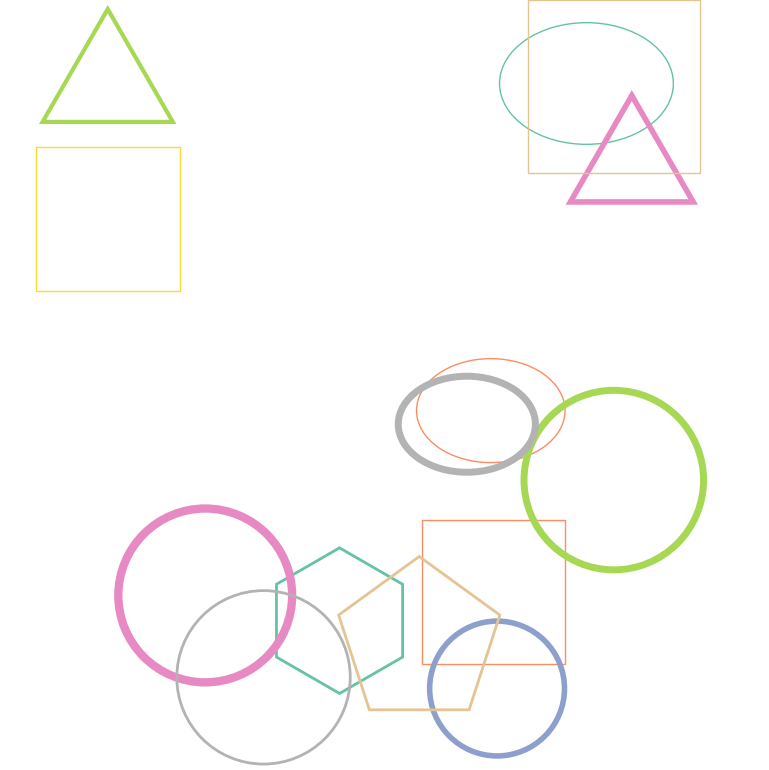[{"shape": "oval", "thickness": 0.5, "radius": 0.56, "center": [0.762, 0.892]}, {"shape": "hexagon", "thickness": 1, "radius": 0.47, "center": [0.441, 0.194]}, {"shape": "square", "thickness": 0.5, "radius": 0.46, "center": [0.641, 0.231]}, {"shape": "oval", "thickness": 0.5, "radius": 0.48, "center": [0.637, 0.467]}, {"shape": "circle", "thickness": 2, "radius": 0.44, "center": [0.646, 0.106]}, {"shape": "circle", "thickness": 3, "radius": 0.56, "center": [0.267, 0.227]}, {"shape": "triangle", "thickness": 2, "radius": 0.46, "center": [0.821, 0.784]}, {"shape": "circle", "thickness": 2.5, "radius": 0.58, "center": [0.797, 0.377]}, {"shape": "triangle", "thickness": 1.5, "radius": 0.49, "center": [0.14, 0.89]}, {"shape": "square", "thickness": 0.5, "radius": 0.47, "center": [0.141, 0.715]}, {"shape": "square", "thickness": 0.5, "radius": 0.56, "center": [0.797, 0.888]}, {"shape": "pentagon", "thickness": 1, "radius": 0.55, "center": [0.544, 0.167]}, {"shape": "circle", "thickness": 1, "radius": 0.56, "center": [0.342, 0.12]}, {"shape": "oval", "thickness": 2.5, "radius": 0.45, "center": [0.606, 0.449]}]